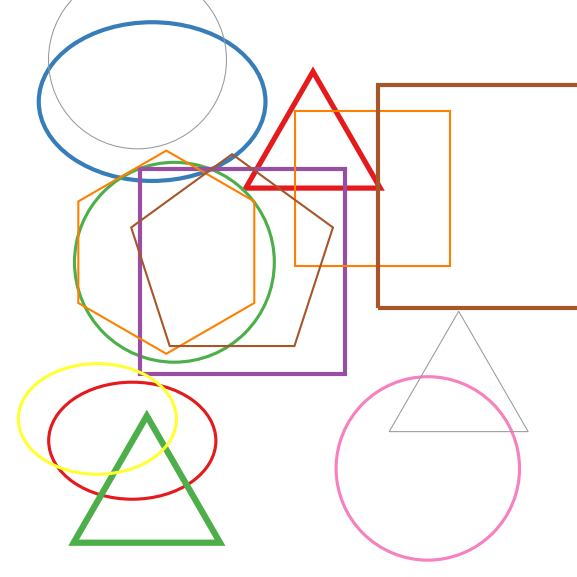[{"shape": "triangle", "thickness": 2.5, "radius": 0.67, "center": [0.542, 0.741]}, {"shape": "oval", "thickness": 1.5, "radius": 0.72, "center": [0.229, 0.236]}, {"shape": "oval", "thickness": 2, "radius": 0.98, "center": [0.263, 0.823]}, {"shape": "triangle", "thickness": 3, "radius": 0.73, "center": [0.254, 0.133]}, {"shape": "circle", "thickness": 1.5, "radius": 0.87, "center": [0.302, 0.545]}, {"shape": "square", "thickness": 2, "radius": 0.89, "center": [0.42, 0.528]}, {"shape": "square", "thickness": 1, "radius": 0.67, "center": [0.645, 0.673]}, {"shape": "hexagon", "thickness": 1, "radius": 0.88, "center": [0.288, 0.562]}, {"shape": "oval", "thickness": 1.5, "radius": 0.68, "center": [0.169, 0.274]}, {"shape": "square", "thickness": 2, "radius": 0.96, "center": [0.847, 0.659]}, {"shape": "pentagon", "thickness": 1, "radius": 0.92, "center": [0.402, 0.549]}, {"shape": "circle", "thickness": 1.5, "radius": 0.79, "center": [0.741, 0.188]}, {"shape": "circle", "thickness": 0.5, "radius": 0.77, "center": [0.238, 0.896]}, {"shape": "triangle", "thickness": 0.5, "radius": 0.69, "center": [0.794, 0.321]}]